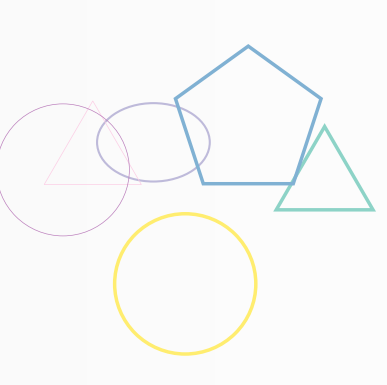[{"shape": "triangle", "thickness": 2.5, "radius": 0.72, "center": [0.838, 0.527]}, {"shape": "oval", "thickness": 1.5, "radius": 0.73, "center": [0.396, 0.63]}, {"shape": "pentagon", "thickness": 2.5, "radius": 0.99, "center": [0.641, 0.683]}, {"shape": "triangle", "thickness": 0.5, "radius": 0.72, "center": [0.239, 0.593]}, {"shape": "circle", "thickness": 0.5, "radius": 0.86, "center": [0.162, 0.559]}, {"shape": "circle", "thickness": 2.5, "radius": 0.91, "center": [0.478, 0.263]}]